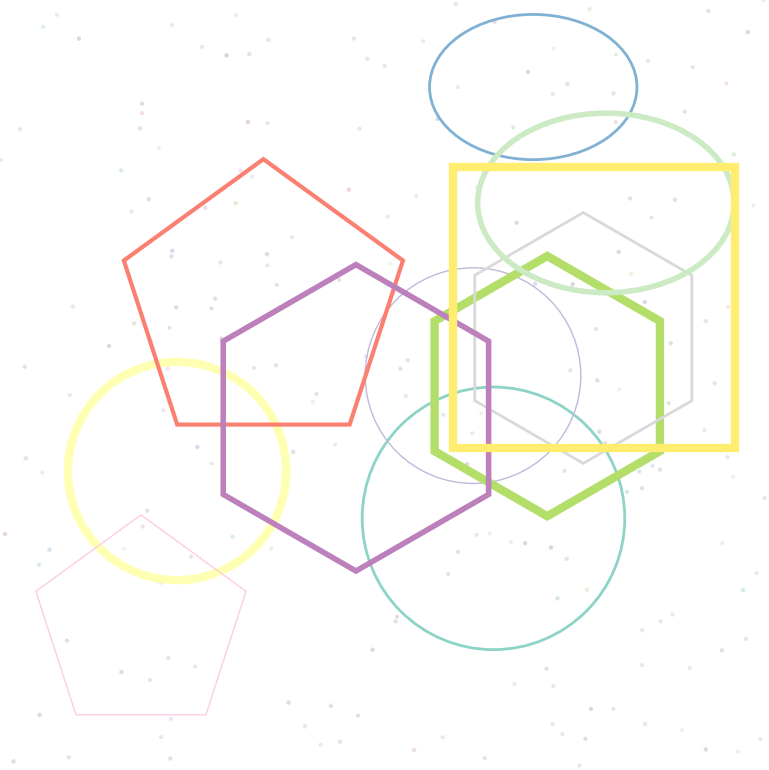[{"shape": "circle", "thickness": 1, "radius": 0.85, "center": [0.641, 0.327]}, {"shape": "circle", "thickness": 3, "radius": 0.71, "center": [0.23, 0.388]}, {"shape": "circle", "thickness": 0.5, "radius": 0.7, "center": [0.614, 0.512]}, {"shape": "pentagon", "thickness": 1.5, "radius": 0.95, "center": [0.342, 0.603]}, {"shape": "oval", "thickness": 1, "radius": 0.67, "center": [0.693, 0.887]}, {"shape": "hexagon", "thickness": 3, "radius": 0.84, "center": [0.711, 0.499]}, {"shape": "pentagon", "thickness": 0.5, "radius": 0.72, "center": [0.183, 0.188]}, {"shape": "hexagon", "thickness": 1, "radius": 0.81, "center": [0.758, 0.561]}, {"shape": "hexagon", "thickness": 2, "radius": 0.99, "center": [0.462, 0.457]}, {"shape": "oval", "thickness": 2, "radius": 0.83, "center": [0.787, 0.736]}, {"shape": "square", "thickness": 3, "radius": 0.91, "center": [0.772, 0.601]}]